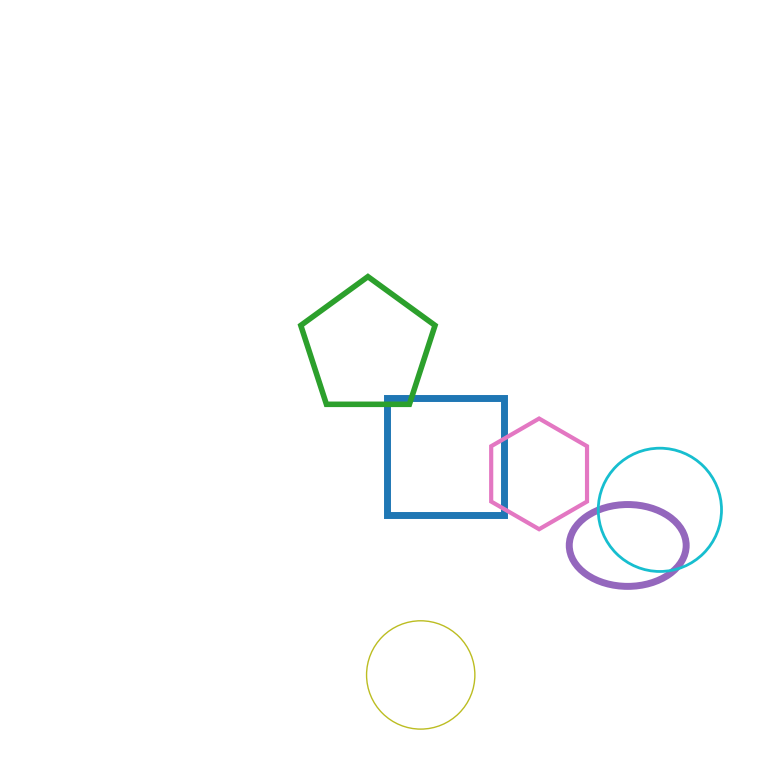[{"shape": "square", "thickness": 2.5, "radius": 0.38, "center": [0.579, 0.408]}, {"shape": "pentagon", "thickness": 2, "radius": 0.46, "center": [0.478, 0.549]}, {"shape": "oval", "thickness": 2.5, "radius": 0.38, "center": [0.815, 0.292]}, {"shape": "hexagon", "thickness": 1.5, "radius": 0.36, "center": [0.7, 0.385]}, {"shape": "circle", "thickness": 0.5, "radius": 0.35, "center": [0.546, 0.123]}, {"shape": "circle", "thickness": 1, "radius": 0.4, "center": [0.857, 0.338]}]